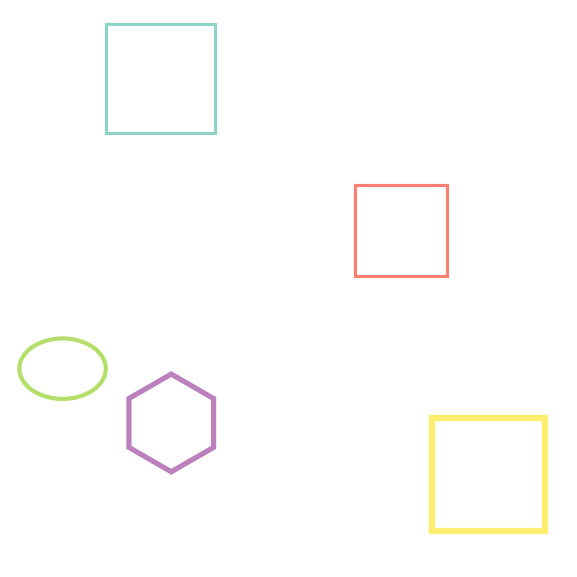[{"shape": "square", "thickness": 1.5, "radius": 0.47, "center": [0.278, 0.863]}, {"shape": "square", "thickness": 1.5, "radius": 0.4, "center": [0.695, 0.6]}, {"shape": "oval", "thickness": 2, "radius": 0.37, "center": [0.108, 0.361]}, {"shape": "hexagon", "thickness": 2.5, "radius": 0.42, "center": [0.297, 0.267]}, {"shape": "square", "thickness": 3, "radius": 0.49, "center": [0.846, 0.177]}]